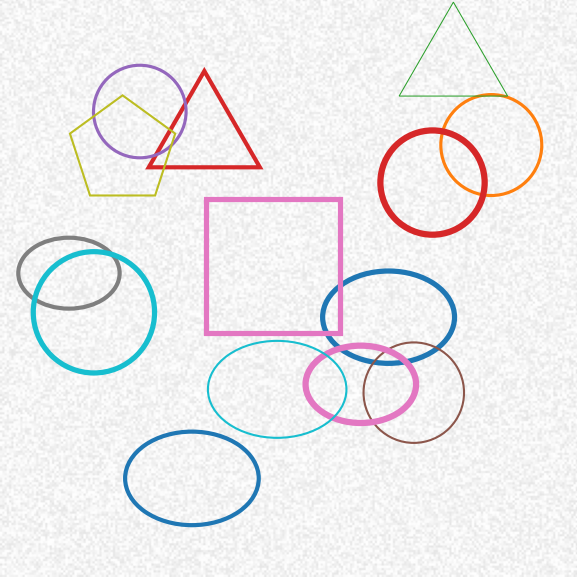[{"shape": "oval", "thickness": 2.5, "radius": 0.57, "center": [0.673, 0.45]}, {"shape": "oval", "thickness": 2, "radius": 0.58, "center": [0.332, 0.171]}, {"shape": "circle", "thickness": 1.5, "radius": 0.44, "center": [0.851, 0.748]}, {"shape": "triangle", "thickness": 0.5, "radius": 0.54, "center": [0.785, 0.887]}, {"shape": "circle", "thickness": 3, "radius": 0.45, "center": [0.749, 0.683]}, {"shape": "triangle", "thickness": 2, "radius": 0.56, "center": [0.354, 0.765]}, {"shape": "circle", "thickness": 1.5, "radius": 0.4, "center": [0.242, 0.806]}, {"shape": "circle", "thickness": 1, "radius": 0.44, "center": [0.717, 0.319]}, {"shape": "square", "thickness": 2.5, "radius": 0.58, "center": [0.472, 0.538]}, {"shape": "oval", "thickness": 3, "radius": 0.48, "center": [0.625, 0.334]}, {"shape": "oval", "thickness": 2, "radius": 0.44, "center": [0.119, 0.526]}, {"shape": "pentagon", "thickness": 1, "radius": 0.48, "center": [0.212, 0.738]}, {"shape": "oval", "thickness": 1, "radius": 0.6, "center": [0.48, 0.325]}, {"shape": "circle", "thickness": 2.5, "radius": 0.53, "center": [0.163, 0.458]}]